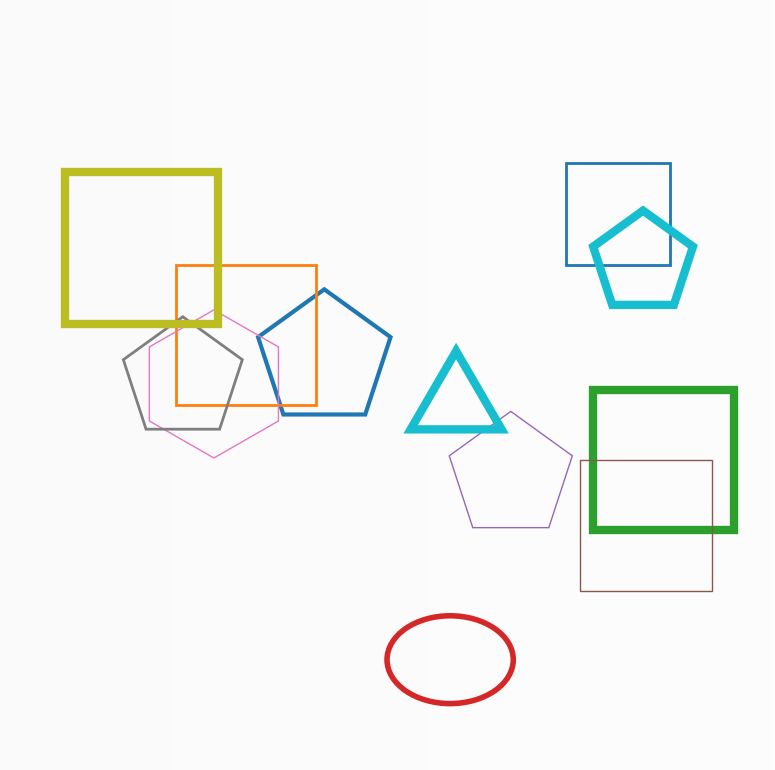[{"shape": "square", "thickness": 1, "radius": 0.33, "center": [0.797, 0.722]}, {"shape": "pentagon", "thickness": 1.5, "radius": 0.45, "center": [0.418, 0.534]}, {"shape": "square", "thickness": 1, "radius": 0.45, "center": [0.318, 0.565]}, {"shape": "square", "thickness": 3, "radius": 0.46, "center": [0.856, 0.402]}, {"shape": "oval", "thickness": 2, "radius": 0.41, "center": [0.581, 0.143]}, {"shape": "pentagon", "thickness": 0.5, "radius": 0.42, "center": [0.659, 0.382]}, {"shape": "square", "thickness": 0.5, "radius": 0.42, "center": [0.833, 0.317]}, {"shape": "hexagon", "thickness": 0.5, "radius": 0.48, "center": [0.276, 0.501]}, {"shape": "pentagon", "thickness": 1, "radius": 0.4, "center": [0.236, 0.508]}, {"shape": "square", "thickness": 3, "radius": 0.49, "center": [0.182, 0.677]}, {"shape": "pentagon", "thickness": 3, "radius": 0.34, "center": [0.83, 0.659]}, {"shape": "triangle", "thickness": 3, "radius": 0.34, "center": [0.589, 0.476]}]